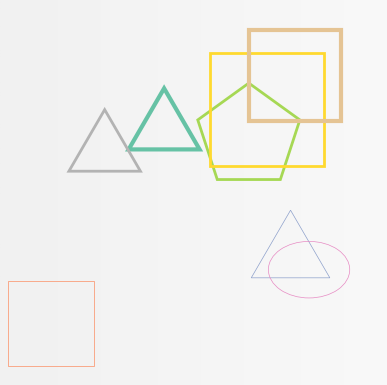[{"shape": "triangle", "thickness": 3, "radius": 0.53, "center": [0.424, 0.665]}, {"shape": "square", "thickness": 0.5, "radius": 0.55, "center": [0.131, 0.161]}, {"shape": "triangle", "thickness": 0.5, "radius": 0.59, "center": [0.75, 0.337]}, {"shape": "oval", "thickness": 0.5, "radius": 0.52, "center": [0.798, 0.3]}, {"shape": "pentagon", "thickness": 2, "radius": 0.69, "center": [0.642, 0.646]}, {"shape": "square", "thickness": 2, "radius": 0.74, "center": [0.688, 0.715]}, {"shape": "square", "thickness": 3, "radius": 0.59, "center": [0.762, 0.803]}, {"shape": "triangle", "thickness": 2, "radius": 0.53, "center": [0.27, 0.609]}]